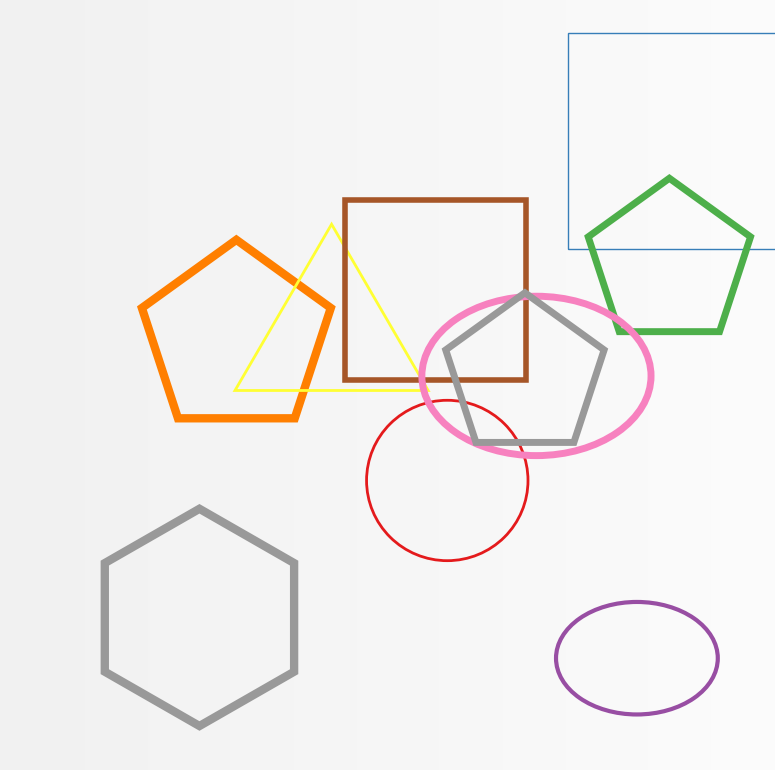[{"shape": "circle", "thickness": 1, "radius": 0.52, "center": [0.577, 0.376]}, {"shape": "square", "thickness": 0.5, "radius": 0.7, "center": [0.873, 0.817]}, {"shape": "pentagon", "thickness": 2.5, "radius": 0.55, "center": [0.864, 0.658]}, {"shape": "oval", "thickness": 1.5, "radius": 0.52, "center": [0.822, 0.145]}, {"shape": "pentagon", "thickness": 3, "radius": 0.64, "center": [0.305, 0.56]}, {"shape": "triangle", "thickness": 1, "radius": 0.72, "center": [0.428, 0.565]}, {"shape": "square", "thickness": 2, "radius": 0.58, "center": [0.562, 0.623]}, {"shape": "oval", "thickness": 2.5, "radius": 0.74, "center": [0.692, 0.512]}, {"shape": "pentagon", "thickness": 2.5, "radius": 0.54, "center": [0.677, 0.512]}, {"shape": "hexagon", "thickness": 3, "radius": 0.71, "center": [0.257, 0.198]}]